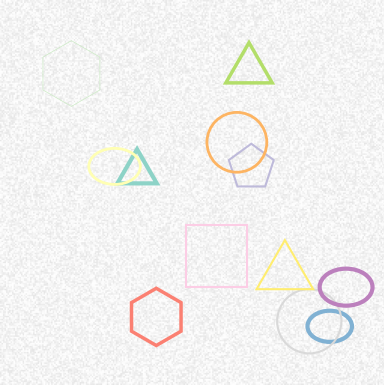[{"shape": "triangle", "thickness": 3, "radius": 0.3, "center": [0.356, 0.553]}, {"shape": "oval", "thickness": 2, "radius": 0.33, "center": [0.298, 0.568]}, {"shape": "pentagon", "thickness": 1.5, "radius": 0.31, "center": [0.653, 0.565]}, {"shape": "hexagon", "thickness": 2.5, "radius": 0.37, "center": [0.406, 0.177]}, {"shape": "oval", "thickness": 3, "radius": 0.29, "center": [0.856, 0.152]}, {"shape": "circle", "thickness": 2, "radius": 0.39, "center": [0.615, 0.63]}, {"shape": "triangle", "thickness": 2.5, "radius": 0.35, "center": [0.647, 0.82]}, {"shape": "square", "thickness": 1.5, "radius": 0.4, "center": [0.562, 0.335]}, {"shape": "circle", "thickness": 1.5, "radius": 0.42, "center": [0.803, 0.166]}, {"shape": "oval", "thickness": 3, "radius": 0.34, "center": [0.899, 0.254]}, {"shape": "hexagon", "thickness": 0.5, "radius": 0.43, "center": [0.185, 0.809]}, {"shape": "triangle", "thickness": 1.5, "radius": 0.42, "center": [0.74, 0.291]}]